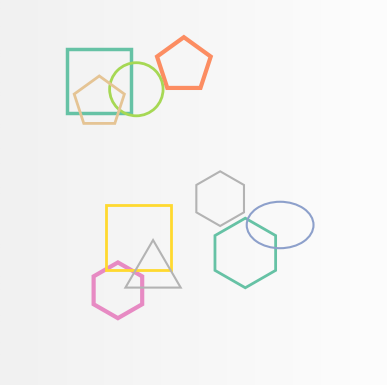[{"shape": "hexagon", "thickness": 2, "radius": 0.45, "center": [0.633, 0.343]}, {"shape": "square", "thickness": 2.5, "radius": 0.42, "center": [0.255, 0.79]}, {"shape": "pentagon", "thickness": 3, "radius": 0.36, "center": [0.475, 0.831]}, {"shape": "oval", "thickness": 1.5, "radius": 0.43, "center": [0.723, 0.416]}, {"shape": "hexagon", "thickness": 3, "radius": 0.36, "center": [0.304, 0.246]}, {"shape": "circle", "thickness": 2, "radius": 0.34, "center": [0.352, 0.768]}, {"shape": "square", "thickness": 2, "radius": 0.42, "center": [0.357, 0.383]}, {"shape": "pentagon", "thickness": 2, "radius": 0.34, "center": [0.256, 0.735]}, {"shape": "hexagon", "thickness": 1.5, "radius": 0.35, "center": [0.568, 0.484]}, {"shape": "triangle", "thickness": 1.5, "radius": 0.41, "center": [0.395, 0.294]}]